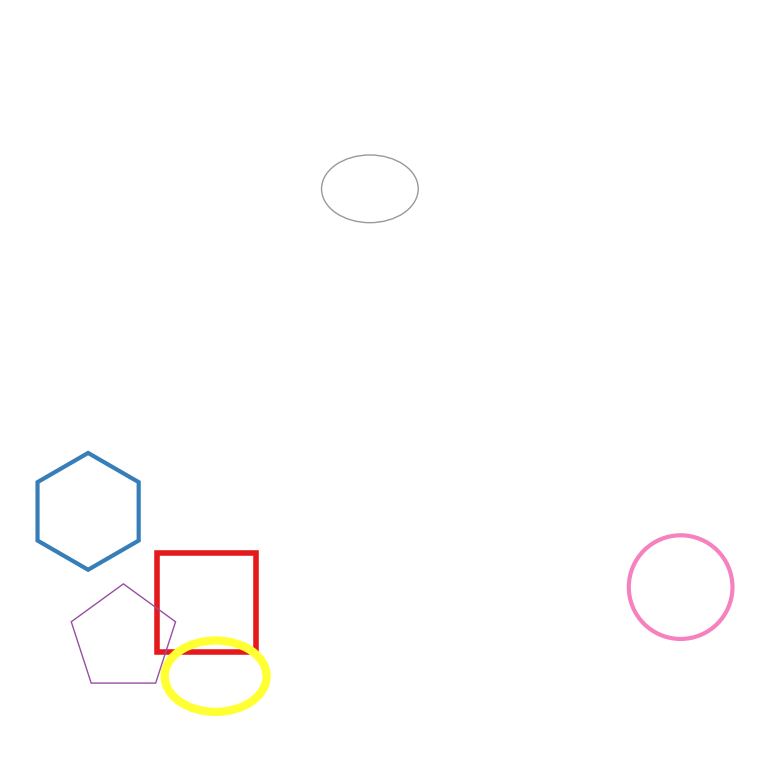[{"shape": "square", "thickness": 2, "radius": 0.32, "center": [0.268, 0.217]}, {"shape": "hexagon", "thickness": 1.5, "radius": 0.38, "center": [0.114, 0.336]}, {"shape": "pentagon", "thickness": 0.5, "radius": 0.36, "center": [0.16, 0.17]}, {"shape": "oval", "thickness": 3, "radius": 0.33, "center": [0.28, 0.122]}, {"shape": "circle", "thickness": 1.5, "radius": 0.34, "center": [0.884, 0.238]}, {"shape": "oval", "thickness": 0.5, "radius": 0.31, "center": [0.48, 0.755]}]